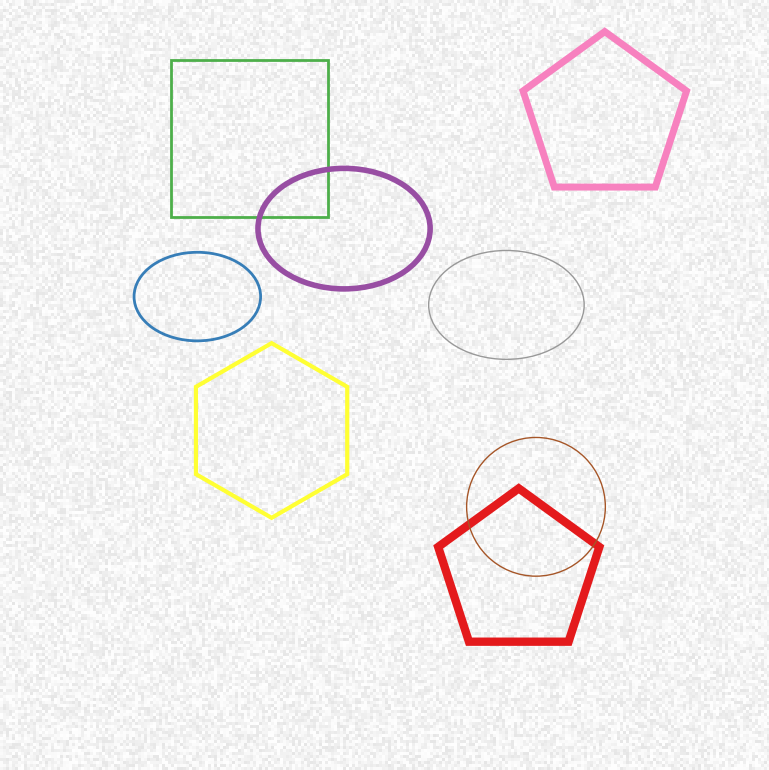[{"shape": "pentagon", "thickness": 3, "radius": 0.55, "center": [0.674, 0.256]}, {"shape": "oval", "thickness": 1, "radius": 0.41, "center": [0.256, 0.615]}, {"shape": "square", "thickness": 1, "radius": 0.51, "center": [0.324, 0.821]}, {"shape": "oval", "thickness": 2, "radius": 0.56, "center": [0.447, 0.703]}, {"shape": "hexagon", "thickness": 1.5, "radius": 0.57, "center": [0.353, 0.441]}, {"shape": "circle", "thickness": 0.5, "radius": 0.45, "center": [0.696, 0.342]}, {"shape": "pentagon", "thickness": 2.5, "radius": 0.56, "center": [0.785, 0.847]}, {"shape": "oval", "thickness": 0.5, "radius": 0.5, "center": [0.658, 0.604]}]